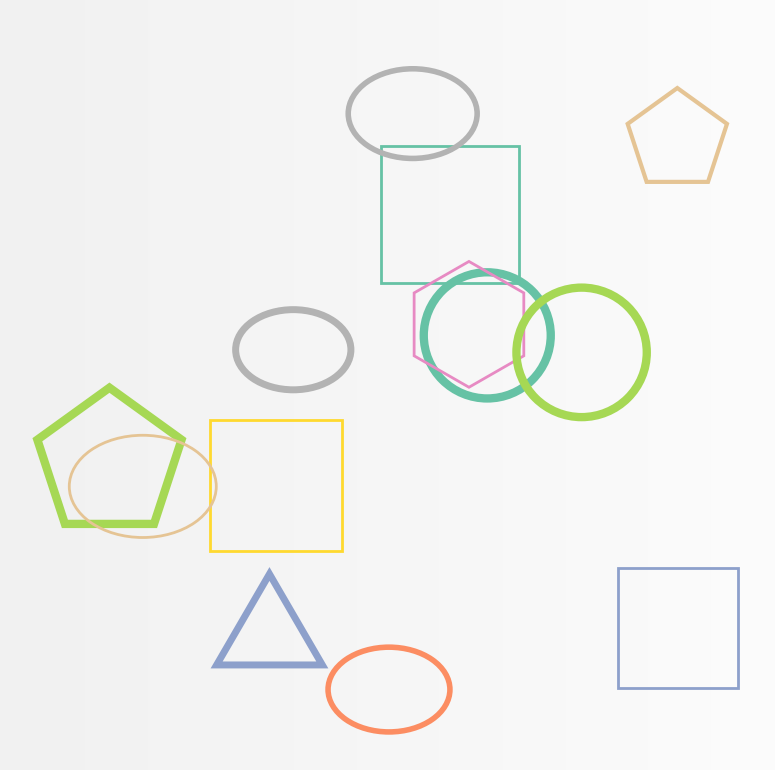[{"shape": "square", "thickness": 1, "radius": 0.45, "center": [0.581, 0.721]}, {"shape": "circle", "thickness": 3, "radius": 0.41, "center": [0.629, 0.564]}, {"shape": "oval", "thickness": 2, "radius": 0.39, "center": [0.502, 0.104]}, {"shape": "square", "thickness": 1, "radius": 0.39, "center": [0.875, 0.184]}, {"shape": "triangle", "thickness": 2.5, "radius": 0.39, "center": [0.348, 0.176]}, {"shape": "hexagon", "thickness": 1, "radius": 0.41, "center": [0.605, 0.579]}, {"shape": "circle", "thickness": 3, "radius": 0.42, "center": [0.75, 0.542]}, {"shape": "pentagon", "thickness": 3, "radius": 0.49, "center": [0.141, 0.399]}, {"shape": "square", "thickness": 1, "radius": 0.43, "center": [0.357, 0.37]}, {"shape": "pentagon", "thickness": 1.5, "radius": 0.34, "center": [0.874, 0.818]}, {"shape": "oval", "thickness": 1, "radius": 0.47, "center": [0.184, 0.368]}, {"shape": "oval", "thickness": 2.5, "radius": 0.37, "center": [0.378, 0.546]}, {"shape": "oval", "thickness": 2, "radius": 0.42, "center": [0.533, 0.852]}]